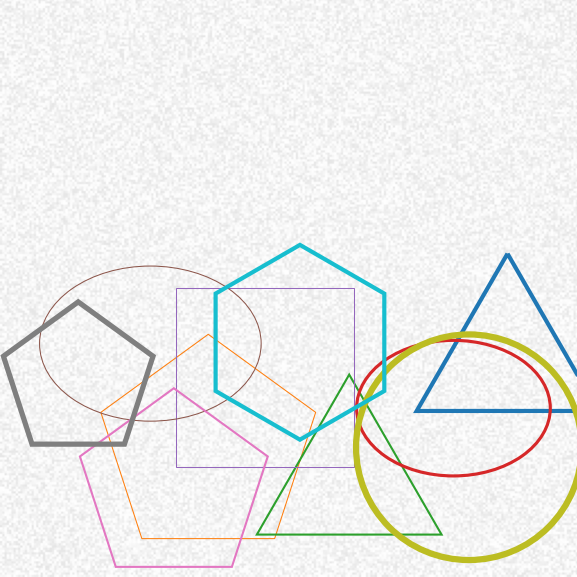[{"shape": "triangle", "thickness": 2, "radius": 0.91, "center": [0.879, 0.378]}, {"shape": "pentagon", "thickness": 0.5, "radius": 0.98, "center": [0.361, 0.225]}, {"shape": "triangle", "thickness": 1, "radius": 0.92, "center": [0.605, 0.166]}, {"shape": "oval", "thickness": 1.5, "radius": 0.84, "center": [0.785, 0.292]}, {"shape": "square", "thickness": 0.5, "radius": 0.77, "center": [0.459, 0.345]}, {"shape": "oval", "thickness": 0.5, "radius": 0.96, "center": [0.26, 0.404]}, {"shape": "pentagon", "thickness": 1, "radius": 0.85, "center": [0.301, 0.156]}, {"shape": "pentagon", "thickness": 2.5, "radius": 0.68, "center": [0.135, 0.34]}, {"shape": "circle", "thickness": 3, "radius": 0.98, "center": [0.812, 0.225]}, {"shape": "hexagon", "thickness": 2, "radius": 0.84, "center": [0.519, 0.406]}]